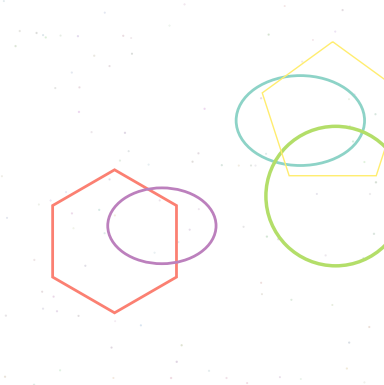[{"shape": "oval", "thickness": 2, "radius": 0.83, "center": [0.78, 0.687]}, {"shape": "hexagon", "thickness": 2, "radius": 0.93, "center": [0.298, 0.373]}, {"shape": "circle", "thickness": 2.5, "radius": 0.91, "center": [0.872, 0.491]}, {"shape": "oval", "thickness": 2, "radius": 0.7, "center": [0.421, 0.414]}, {"shape": "pentagon", "thickness": 1, "radius": 0.96, "center": [0.864, 0.699]}]